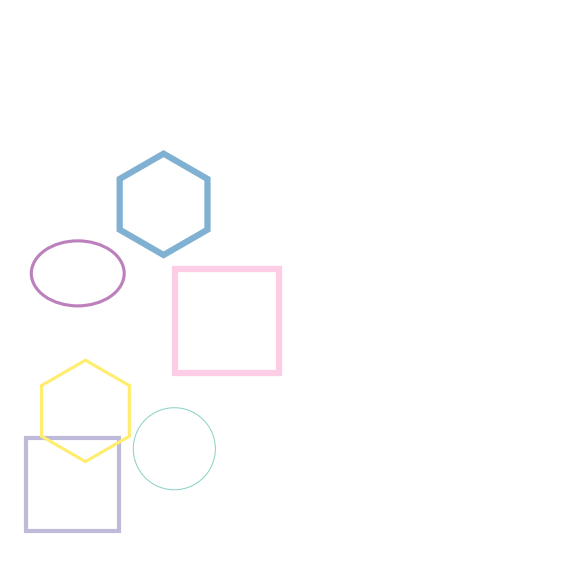[{"shape": "circle", "thickness": 0.5, "radius": 0.36, "center": [0.302, 0.222]}, {"shape": "square", "thickness": 2, "radius": 0.4, "center": [0.126, 0.16]}, {"shape": "hexagon", "thickness": 3, "radius": 0.44, "center": [0.283, 0.645]}, {"shape": "square", "thickness": 3, "radius": 0.45, "center": [0.393, 0.443]}, {"shape": "oval", "thickness": 1.5, "radius": 0.4, "center": [0.135, 0.526]}, {"shape": "hexagon", "thickness": 1.5, "radius": 0.44, "center": [0.148, 0.288]}]